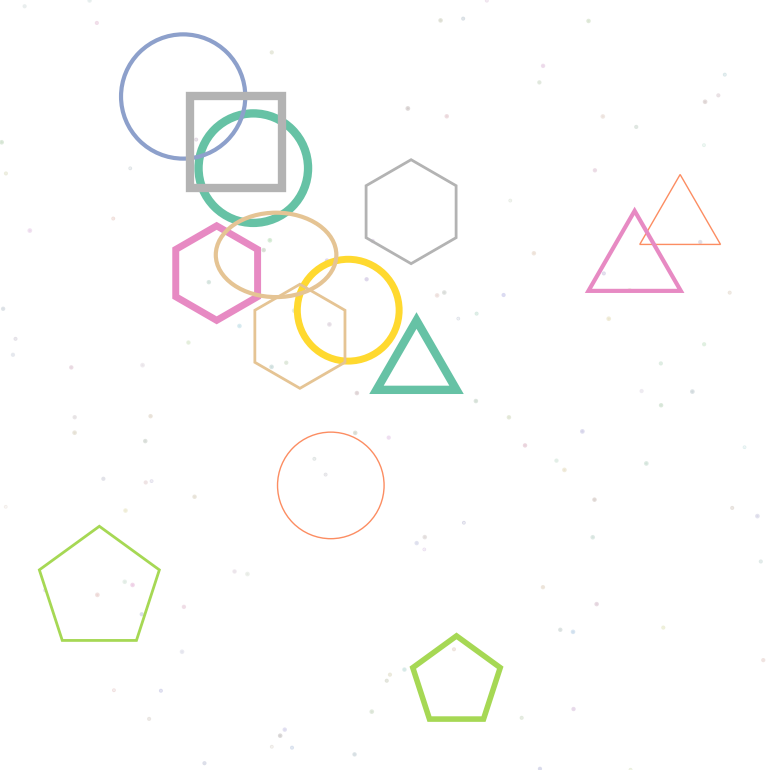[{"shape": "triangle", "thickness": 3, "radius": 0.3, "center": [0.541, 0.524]}, {"shape": "circle", "thickness": 3, "radius": 0.36, "center": [0.329, 0.782]}, {"shape": "circle", "thickness": 0.5, "radius": 0.35, "center": [0.43, 0.37]}, {"shape": "triangle", "thickness": 0.5, "radius": 0.3, "center": [0.883, 0.713]}, {"shape": "circle", "thickness": 1.5, "radius": 0.4, "center": [0.238, 0.875]}, {"shape": "triangle", "thickness": 1.5, "radius": 0.35, "center": [0.824, 0.657]}, {"shape": "hexagon", "thickness": 2.5, "radius": 0.31, "center": [0.281, 0.645]}, {"shape": "pentagon", "thickness": 2, "radius": 0.3, "center": [0.593, 0.114]}, {"shape": "pentagon", "thickness": 1, "radius": 0.41, "center": [0.129, 0.235]}, {"shape": "circle", "thickness": 2.5, "radius": 0.33, "center": [0.452, 0.597]}, {"shape": "hexagon", "thickness": 1, "radius": 0.34, "center": [0.389, 0.563]}, {"shape": "oval", "thickness": 1.5, "radius": 0.39, "center": [0.359, 0.669]}, {"shape": "hexagon", "thickness": 1, "radius": 0.34, "center": [0.534, 0.725]}, {"shape": "square", "thickness": 3, "radius": 0.3, "center": [0.307, 0.816]}]